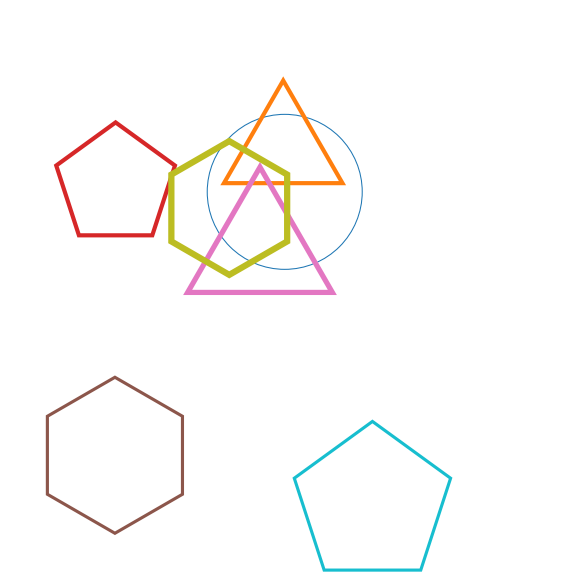[{"shape": "circle", "thickness": 0.5, "radius": 0.67, "center": [0.493, 0.667]}, {"shape": "triangle", "thickness": 2, "radius": 0.59, "center": [0.49, 0.741]}, {"shape": "pentagon", "thickness": 2, "radius": 0.54, "center": [0.2, 0.679]}, {"shape": "hexagon", "thickness": 1.5, "radius": 0.68, "center": [0.199, 0.211]}, {"shape": "triangle", "thickness": 2.5, "radius": 0.72, "center": [0.45, 0.565]}, {"shape": "hexagon", "thickness": 3, "radius": 0.58, "center": [0.397, 0.639]}, {"shape": "pentagon", "thickness": 1.5, "radius": 0.71, "center": [0.645, 0.127]}]